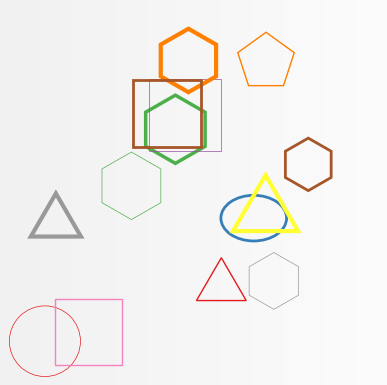[{"shape": "triangle", "thickness": 1, "radius": 0.37, "center": [0.571, 0.256]}, {"shape": "circle", "thickness": 0.5, "radius": 0.46, "center": [0.116, 0.114]}, {"shape": "oval", "thickness": 2, "radius": 0.42, "center": [0.655, 0.433]}, {"shape": "hexagon", "thickness": 0.5, "radius": 0.44, "center": [0.339, 0.517]}, {"shape": "hexagon", "thickness": 2.5, "radius": 0.44, "center": [0.453, 0.664]}, {"shape": "square", "thickness": 0.5, "radius": 0.47, "center": [0.478, 0.701]}, {"shape": "hexagon", "thickness": 3, "radius": 0.41, "center": [0.486, 0.843]}, {"shape": "pentagon", "thickness": 1, "radius": 0.38, "center": [0.687, 0.84]}, {"shape": "triangle", "thickness": 3, "radius": 0.48, "center": [0.685, 0.448]}, {"shape": "hexagon", "thickness": 2, "radius": 0.34, "center": [0.796, 0.573]}, {"shape": "square", "thickness": 2, "radius": 0.44, "center": [0.431, 0.705]}, {"shape": "square", "thickness": 1, "radius": 0.43, "center": [0.229, 0.138]}, {"shape": "hexagon", "thickness": 0.5, "radius": 0.37, "center": [0.707, 0.27]}, {"shape": "triangle", "thickness": 3, "radius": 0.37, "center": [0.144, 0.423]}]